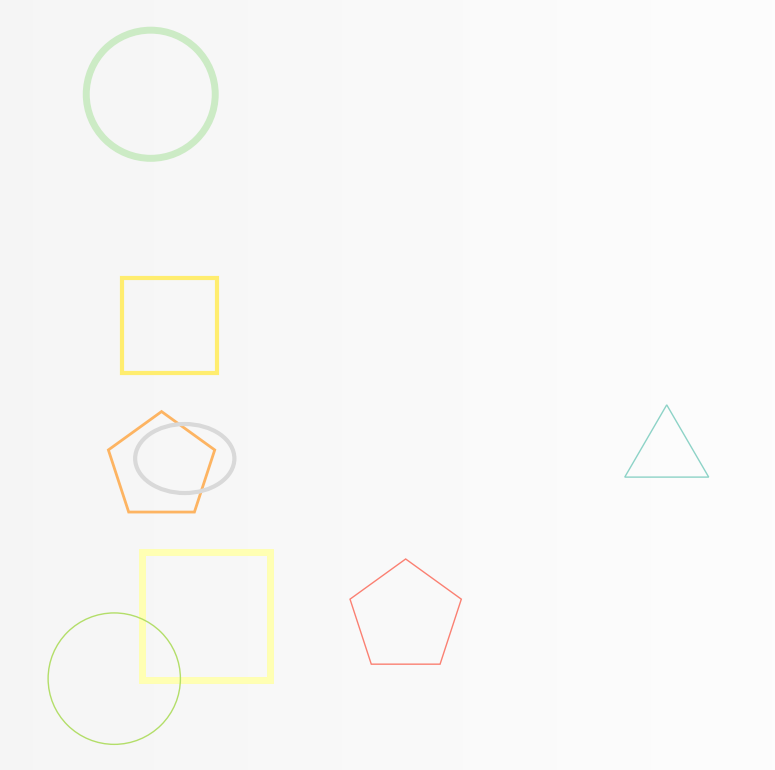[{"shape": "triangle", "thickness": 0.5, "radius": 0.31, "center": [0.86, 0.412]}, {"shape": "square", "thickness": 2.5, "radius": 0.42, "center": [0.266, 0.2]}, {"shape": "pentagon", "thickness": 0.5, "radius": 0.38, "center": [0.523, 0.199]}, {"shape": "pentagon", "thickness": 1, "radius": 0.36, "center": [0.208, 0.393]}, {"shape": "circle", "thickness": 0.5, "radius": 0.43, "center": [0.147, 0.119]}, {"shape": "oval", "thickness": 1.5, "radius": 0.32, "center": [0.238, 0.405]}, {"shape": "circle", "thickness": 2.5, "radius": 0.42, "center": [0.195, 0.878]}, {"shape": "square", "thickness": 1.5, "radius": 0.31, "center": [0.219, 0.577]}]